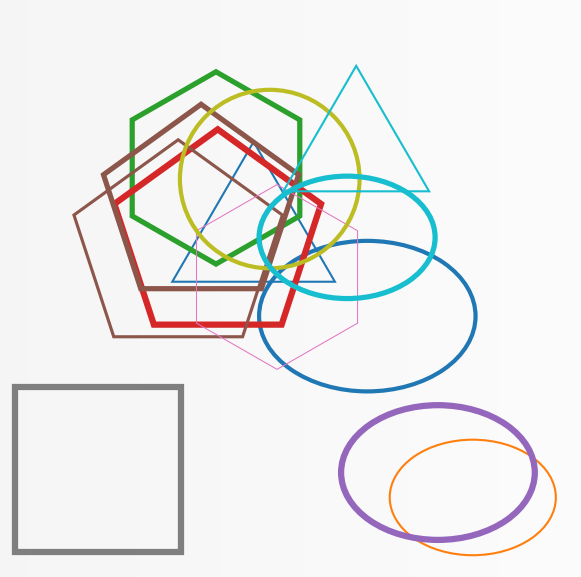[{"shape": "triangle", "thickness": 1, "radius": 0.81, "center": [0.436, 0.592]}, {"shape": "oval", "thickness": 2, "radius": 0.93, "center": [0.632, 0.452]}, {"shape": "oval", "thickness": 1, "radius": 0.71, "center": [0.813, 0.138]}, {"shape": "hexagon", "thickness": 2.5, "radius": 0.83, "center": [0.372, 0.708]}, {"shape": "pentagon", "thickness": 3, "radius": 0.93, "center": [0.375, 0.588]}, {"shape": "oval", "thickness": 3, "radius": 0.83, "center": [0.753, 0.181]}, {"shape": "pentagon", "thickness": 1.5, "radius": 0.94, "center": [0.307, 0.569]}, {"shape": "pentagon", "thickness": 2.5, "radius": 0.88, "center": [0.346, 0.642]}, {"shape": "hexagon", "thickness": 0.5, "radius": 0.8, "center": [0.477, 0.52]}, {"shape": "square", "thickness": 3, "radius": 0.72, "center": [0.169, 0.186]}, {"shape": "circle", "thickness": 2, "radius": 0.77, "center": [0.464, 0.689]}, {"shape": "triangle", "thickness": 1, "radius": 0.72, "center": [0.613, 0.74]}, {"shape": "oval", "thickness": 2.5, "radius": 0.76, "center": [0.597, 0.588]}]